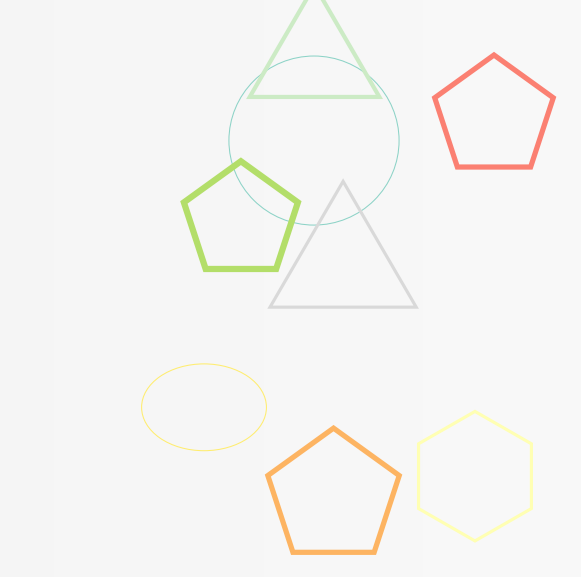[{"shape": "circle", "thickness": 0.5, "radius": 0.73, "center": [0.54, 0.756]}, {"shape": "hexagon", "thickness": 1.5, "radius": 0.56, "center": [0.817, 0.175]}, {"shape": "pentagon", "thickness": 2.5, "radius": 0.54, "center": [0.85, 0.797]}, {"shape": "pentagon", "thickness": 2.5, "radius": 0.59, "center": [0.574, 0.139]}, {"shape": "pentagon", "thickness": 3, "radius": 0.52, "center": [0.414, 0.617]}, {"shape": "triangle", "thickness": 1.5, "radius": 0.73, "center": [0.59, 0.54]}, {"shape": "triangle", "thickness": 2, "radius": 0.64, "center": [0.541, 0.896]}, {"shape": "oval", "thickness": 0.5, "radius": 0.54, "center": [0.351, 0.294]}]